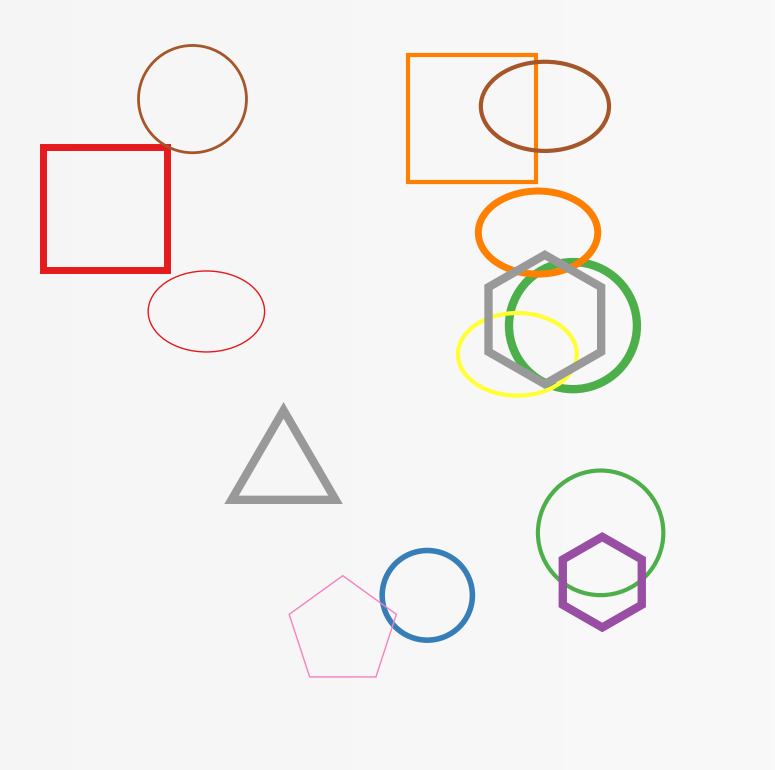[{"shape": "oval", "thickness": 0.5, "radius": 0.38, "center": [0.266, 0.595]}, {"shape": "square", "thickness": 2.5, "radius": 0.4, "center": [0.135, 0.729]}, {"shape": "circle", "thickness": 2, "radius": 0.29, "center": [0.551, 0.227]}, {"shape": "circle", "thickness": 1.5, "radius": 0.4, "center": [0.775, 0.308]}, {"shape": "circle", "thickness": 3, "radius": 0.41, "center": [0.739, 0.577]}, {"shape": "hexagon", "thickness": 3, "radius": 0.29, "center": [0.777, 0.244]}, {"shape": "square", "thickness": 1.5, "radius": 0.41, "center": [0.609, 0.846]}, {"shape": "oval", "thickness": 2.5, "radius": 0.39, "center": [0.694, 0.698]}, {"shape": "oval", "thickness": 1.5, "radius": 0.38, "center": [0.668, 0.54]}, {"shape": "circle", "thickness": 1, "radius": 0.35, "center": [0.248, 0.871]}, {"shape": "oval", "thickness": 1.5, "radius": 0.41, "center": [0.703, 0.862]}, {"shape": "pentagon", "thickness": 0.5, "radius": 0.36, "center": [0.442, 0.18]}, {"shape": "triangle", "thickness": 3, "radius": 0.39, "center": [0.366, 0.39]}, {"shape": "hexagon", "thickness": 3, "radius": 0.42, "center": [0.703, 0.585]}]